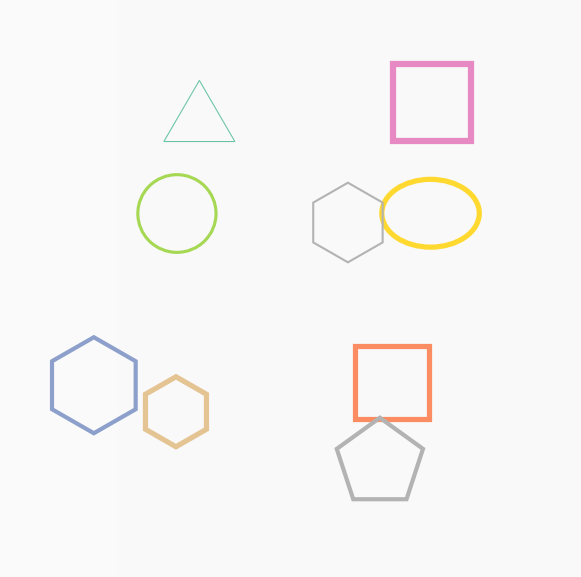[{"shape": "triangle", "thickness": 0.5, "radius": 0.35, "center": [0.343, 0.789]}, {"shape": "square", "thickness": 2.5, "radius": 0.32, "center": [0.675, 0.337]}, {"shape": "hexagon", "thickness": 2, "radius": 0.42, "center": [0.161, 0.332]}, {"shape": "square", "thickness": 3, "radius": 0.34, "center": [0.744, 0.822]}, {"shape": "circle", "thickness": 1.5, "radius": 0.34, "center": [0.304, 0.629]}, {"shape": "oval", "thickness": 2.5, "radius": 0.42, "center": [0.741, 0.63]}, {"shape": "hexagon", "thickness": 2.5, "radius": 0.3, "center": [0.303, 0.286]}, {"shape": "pentagon", "thickness": 2, "radius": 0.39, "center": [0.654, 0.198]}, {"shape": "hexagon", "thickness": 1, "radius": 0.34, "center": [0.599, 0.614]}]